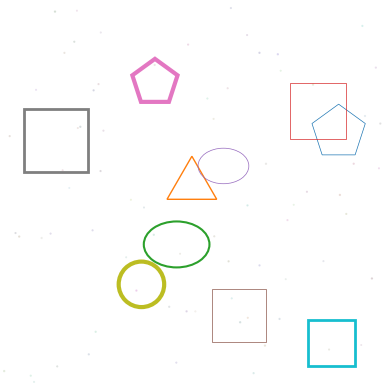[{"shape": "pentagon", "thickness": 0.5, "radius": 0.36, "center": [0.88, 0.657]}, {"shape": "triangle", "thickness": 1, "radius": 0.37, "center": [0.498, 0.52]}, {"shape": "oval", "thickness": 1.5, "radius": 0.43, "center": [0.459, 0.365]}, {"shape": "square", "thickness": 0.5, "radius": 0.37, "center": [0.826, 0.711]}, {"shape": "oval", "thickness": 0.5, "radius": 0.33, "center": [0.58, 0.569]}, {"shape": "square", "thickness": 0.5, "radius": 0.35, "center": [0.621, 0.181]}, {"shape": "pentagon", "thickness": 3, "radius": 0.31, "center": [0.402, 0.785]}, {"shape": "square", "thickness": 2, "radius": 0.41, "center": [0.145, 0.635]}, {"shape": "circle", "thickness": 3, "radius": 0.3, "center": [0.367, 0.261]}, {"shape": "square", "thickness": 2, "radius": 0.3, "center": [0.862, 0.109]}]